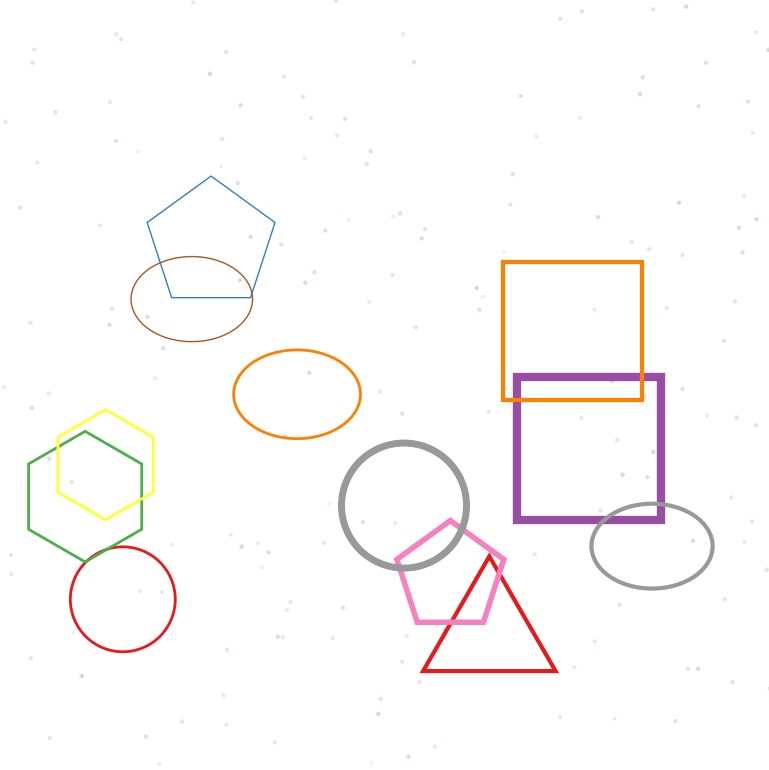[{"shape": "circle", "thickness": 1, "radius": 0.34, "center": [0.159, 0.222]}, {"shape": "triangle", "thickness": 1.5, "radius": 0.5, "center": [0.636, 0.178]}, {"shape": "pentagon", "thickness": 0.5, "radius": 0.44, "center": [0.274, 0.684]}, {"shape": "hexagon", "thickness": 1, "radius": 0.42, "center": [0.111, 0.355]}, {"shape": "square", "thickness": 3, "radius": 0.46, "center": [0.765, 0.417]}, {"shape": "square", "thickness": 1.5, "radius": 0.45, "center": [0.744, 0.57]}, {"shape": "oval", "thickness": 1, "radius": 0.41, "center": [0.386, 0.488]}, {"shape": "hexagon", "thickness": 1, "radius": 0.36, "center": [0.137, 0.396]}, {"shape": "oval", "thickness": 0.5, "radius": 0.39, "center": [0.249, 0.612]}, {"shape": "pentagon", "thickness": 2, "radius": 0.37, "center": [0.585, 0.251]}, {"shape": "circle", "thickness": 2.5, "radius": 0.41, "center": [0.525, 0.343]}, {"shape": "oval", "thickness": 1.5, "radius": 0.39, "center": [0.847, 0.291]}]